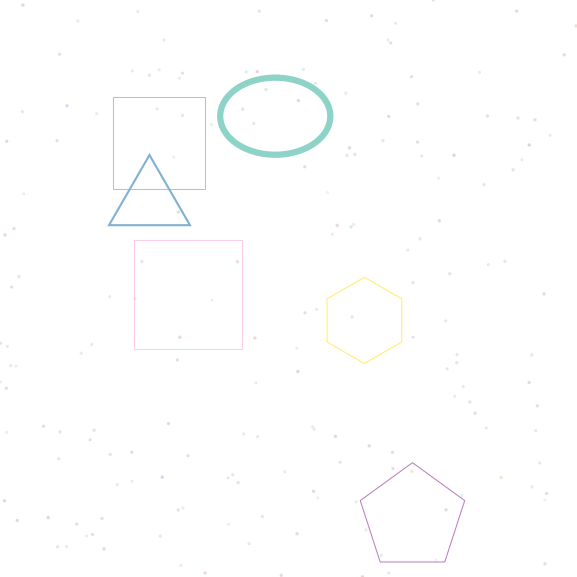[{"shape": "oval", "thickness": 3, "radius": 0.48, "center": [0.477, 0.798]}, {"shape": "square", "thickness": 0.5, "radius": 0.4, "center": [0.276, 0.752]}, {"shape": "triangle", "thickness": 1, "radius": 0.4, "center": [0.259, 0.65]}, {"shape": "square", "thickness": 0.5, "radius": 0.47, "center": [0.326, 0.489]}, {"shape": "pentagon", "thickness": 0.5, "radius": 0.48, "center": [0.714, 0.103]}, {"shape": "hexagon", "thickness": 0.5, "radius": 0.37, "center": [0.631, 0.444]}]